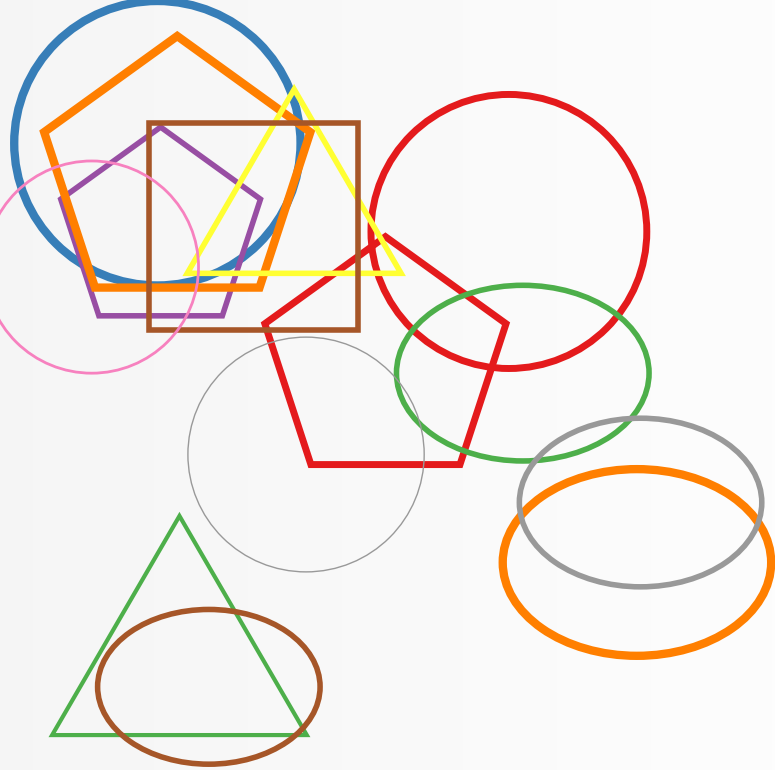[{"shape": "pentagon", "thickness": 2.5, "radius": 0.82, "center": [0.497, 0.529]}, {"shape": "circle", "thickness": 2.5, "radius": 0.89, "center": [0.657, 0.699]}, {"shape": "circle", "thickness": 3, "radius": 0.92, "center": [0.203, 0.814]}, {"shape": "oval", "thickness": 2, "radius": 0.81, "center": [0.675, 0.515]}, {"shape": "triangle", "thickness": 1.5, "radius": 0.95, "center": [0.232, 0.14]}, {"shape": "pentagon", "thickness": 2, "radius": 0.68, "center": [0.207, 0.699]}, {"shape": "pentagon", "thickness": 3, "radius": 0.9, "center": [0.229, 0.773]}, {"shape": "oval", "thickness": 3, "radius": 0.87, "center": [0.822, 0.27]}, {"shape": "triangle", "thickness": 2, "radius": 0.8, "center": [0.38, 0.725]}, {"shape": "square", "thickness": 2, "radius": 0.67, "center": [0.327, 0.705]}, {"shape": "oval", "thickness": 2, "radius": 0.72, "center": [0.269, 0.108]}, {"shape": "circle", "thickness": 1, "radius": 0.69, "center": [0.118, 0.653]}, {"shape": "circle", "thickness": 0.5, "radius": 0.76, "center": [0.395, 0.41]}, {"shape": "oval", "thickness": 2, "radius": 0.78, "center": [0.827, 0.347]}]